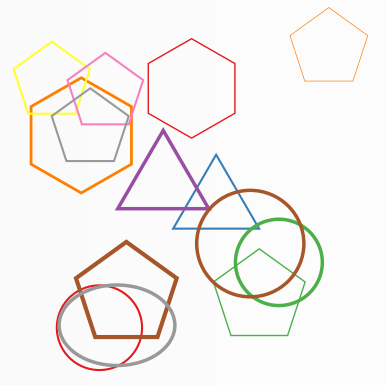[{"shape": "hexagon", "thickness": 1, "radius": 0.65, "center": [0.494, 0.77]}, {"shape": "circle", "thickness": 1.5, "radius": 0.55, "center": [0.257, 0.149]}, {"shape": "triangle", "thickness": 1.5, "radius": 0.64, "center": [0.558, 0.47]}, {"shape": "circle", "thickness": 2.5, "radius": 0.56, "center": [0.72, 0.318]}, {"shape": "pentagon", "thickness": 1, "radius": 0.62, "center": [0.669, 0.229]}, {"shape": "triangle", "thickness": 2.5, "radius": 0.68, "center": [0.421, 0.526]}, {"shape": "hexagon", "thickness": 2, "radius": 0.75, "center": [0.21, 0.648]}, {"shape": "pentagon", "thickness": 0.5, "radius": 0.53, "center": [0.849, 0.875]}, {"shape": "pentagon", "thickness": 1.5, "radius": 0.52, "center": [0.134, 0.788]}, {"shape": "circle", "thickness": 2.5, "radius": 0.69, "center": [0.646, 0.367]}, {"shape": "pentagon", "thickness": 3, "radius": 0.68, "center": [0.326, 0.235]}, {"shape": "pentagon", "thickness": 1.5, "radius": 0.51, "center": [0.272, 0.76]}, {"shape": "pentagon", "thickness": 1.5, "radius": 0.52, "center": [0.233, 0.666]}, {"shape": "oval", "thickness": 2.5, "radius": 0.75, "center": [0.302, 0.155]}]